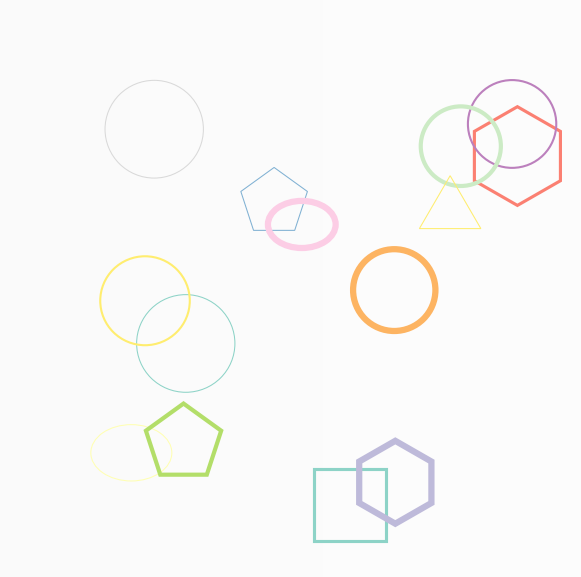[{"shape": "circle", "thickness": 0.5, "radius": 0.42, "center": [0.32, 0.404]}, {"shape": "square", "thickness": 1.5, "radius": 0.31, "center": [0.602, 0.125]}, {"shape": "oval", "thickness": 0.5, "radius": 0.35, "center": [0.226, 0.215]}, {"shape": "hexagon", "thickness": 3, "radius": 0.36, "center": [0.68, 0.164]}, {"shape": "hexagon", "thickness": 1.5, "radius": 0.43, "center": [0.89, 0.729]}, {"shape": "pentagon", "thickness": 0.5, "radius": 0.3, "center": [0.472, 0.649]}, {"shape": "circle", "thickness": 3, "radius": 0.35, "center": [0.678, 0.497]}, {"shape": "pentagon", "thickness": 2, "radius": 0.34, "center": [0.316, 0.232]}, {"shape": "oval", "thickness": 3, "radius": 0.29, "center": [0.519, 0.61]}, {"shape": "circle", "thickness": 0.5, "radius": 0.42, "center": [0.265, 0.775]}, {"shape": "circle", "thickness": 1, "radius": 0.38, "center": [0.881, 0.784]}, {"shape": "circle", "thickness": 2, "radius": 0.34, "center": [0.793, 0.746]}, {"shape": "circle", "thickness": 1, "radius": 0.39, "center": [0.249, 0.478]}, {"shape": "triangle", "thickness": 0.5, "radius": 0.31, "center": [0.774, 0.634]}]